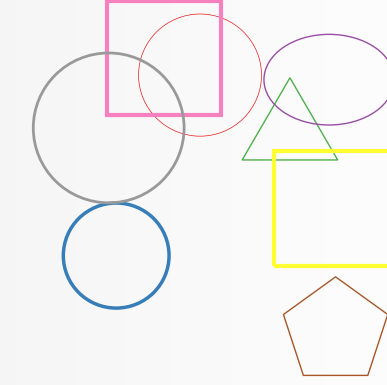[{"shape": "circle", "thickness": 0.5, "radius": 0.79, "center": [0.516, 0.805]}, {"shape": "circle", "thickness": 2.5, "radius": 0.68, "center": [0.3, 0.336]}, {"shape": "triangle", "thickness": 1, "radius": 0.71, "center": [0.748, 0.656]}, {"shape": "oval", "thickness": 1, "radius": 0.84, "center": [0.849, 0.793]}, {"shape": "square", "thickness": 3, "radius": 0.75, "center": [0.858, 0.458]}, {"shape": "pentagon", "thickness": 1, "radius": 0.71, "center": [0.866, 0.139]}, {"shape": "square", "thickness": 3, "radius": 0.73, "center": [0.423, 0.849]}, {"shape": "circle", "thickness": 2, "radius": 0.97, "center": [0.28, 0.668]}]